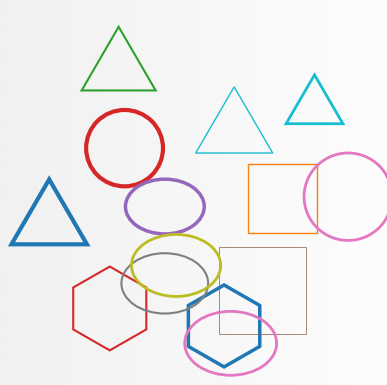[{"shape": "triangle", "thickness": 3, "radius": 0.56, "center": [0.127, 0.422]}, {"shape": "hexagon", "thickness": 2.5, "radius": 0.53, "center": [0.578, 0.153]}, {"shape": "square", "thickness": 1, "radius": 0.45, "center": [0.73, 0.486]}, {"shape": "triangle", "thickness": 1.5, "radius": 0.55, "center": [0.306, 0.82]}, {"shape": "circle", "thickness": 3, "radius": 0.5, "center": [0.321, 0.615]}, {"shape": "hexagon", "thickness": 1.5, "radius": 0.54, "center": [0.283, 0.199]}, {"shape": "oval", "thickness": 2.5, "radius": 0.51, "center": [0.425, 0.464]}, {"shape": "square", "thickness": 0.5, "radius": 0.56, "center": [0.678, 0.246]}, {"shape": "circle", "thickness": 2, "radius": 0.57, "center": [0.898, 0.489]}, {"shape": "oval", "thickness": 2, "radius": 0.59, "center": [0.595, 0.108]}, {"shape": "oval", "thickness": 1.5, "radius": 0.56, "center": [0.425, 0.264]}, {"shape": "oval", "thickness": 2, "radius": 0.58, "center": [0.454, 0.311]}, {"shape": "triangle", "thickness": 2, "radius": 0.42, "center": [0.812, 0.721]}, {"shape": "triangle", "thickness": 1, "radius": 0.57, "center": [0.604, 0.66]}]